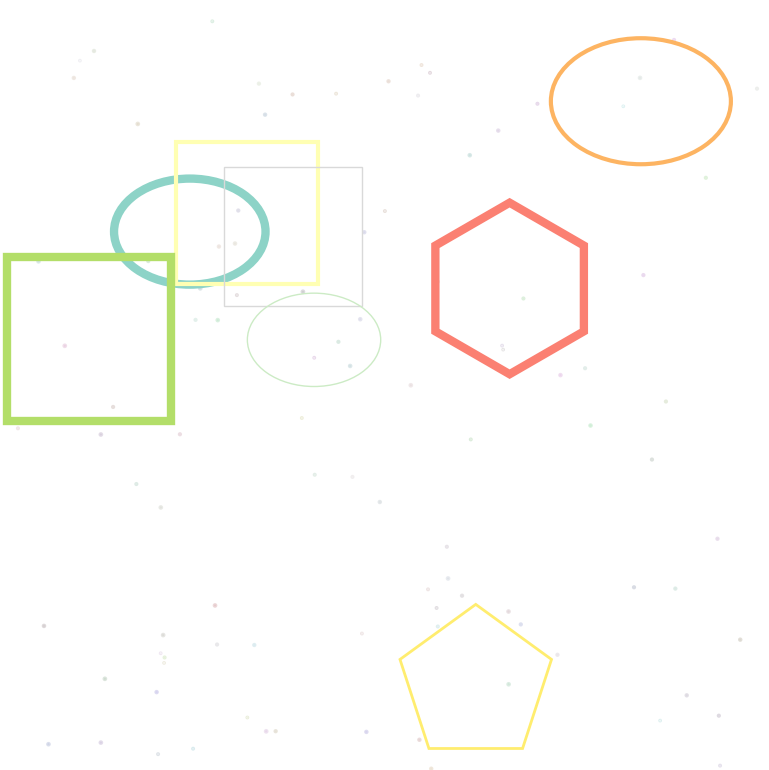[{"shape": "oval", "thickness": 3, "radius": 0.49, "center": [0.246, 0.699]}, {"shape": "square", "thickness": 1.5, "radius": 0.46, "center": [0.321, 0.723]}, {"shape": "hexagon", "thickness": 3, "radius": 0.56, "center": [0.662, 0.625]}, {"shape": "oval", "thickness": 1.5, "radius": 0.58, "center": [0.832, 0.869]}, {"shape": "square", "thickness": 3, "radius": 0.53, "center": [0.116, 0.56]}, {"shape": "square", "thickness": 0.5, "radius": 0.45, "center": [0.38, 0.693]}, {"shape": "oval", "thickness": 0.5, "radius": 0.43, "center": [0.408, 0.559]}, {"shape": "pentagon", "thickness": 1, "radius": 0.52, "center": [0.618, 0.112]}]